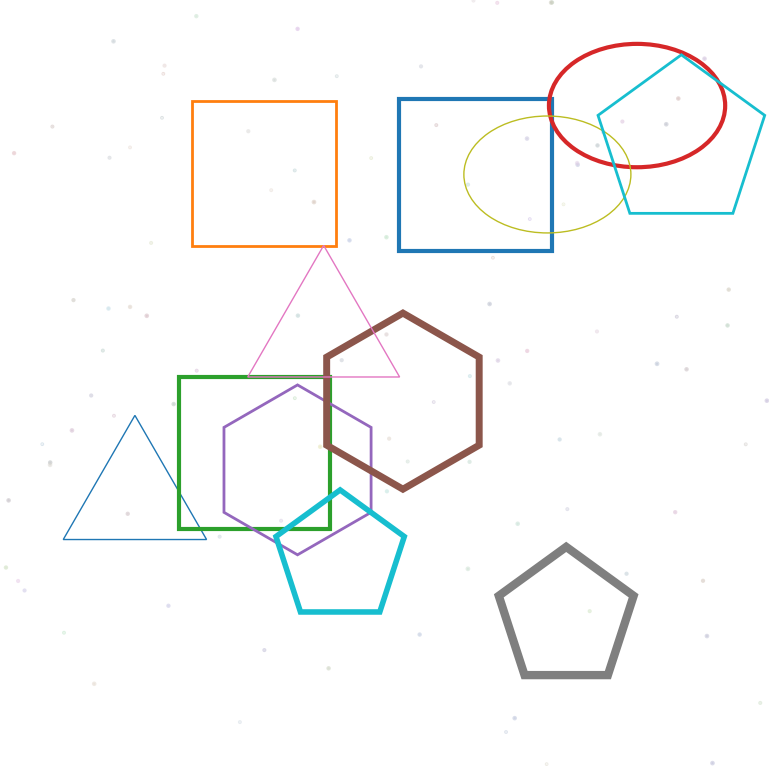[{"shape": "square", "thickness": 1.5, "radius": 0.49, "center": [0.618, 0.773]}, {"shape": "triangle", "thickness": 0.5, "radius": 0.54, "center": [0.175, 0.353]}, {"shape": "square", "thickness": 1, "radius": 0.47, "center": [0.343, 0.775]}, {"shape": "square", "thickness": 1.5, "radius": 0.49, "center": [0.33, 0.412]}, {"shape": "oval", "thickness": 1.5, "radius": 0.57, "center": [0.827, 0.863]}, {"shape": "hexagon", "thickness": 1, "radius": 0.55, "center": [0.386, 0.39]}, {"shape": "hexagon", "thickness": 2.5, "radius": 0.57, "center": [0.523, 0.479]}, {"shape": "triangle", "thickness": 0.5, "radius": 0.57, "center": [0.42, 0.567]}, {"shape": "pentagon", "thickness": 3, "radius": 0.46, "center": [0.735, 0.198]}, {"shape": "oval", "thickness": 0.5, "radius": 0.54, "center": [0.711, 0.773]}, {"shape": "pentagon", "thickness": 1, "radius": 0.57, "center": [0.885, 0.815]}, {"shape": "pentagon", "thickness": 2, "radius": 0.44, "center": [0.442, 0.276]}]